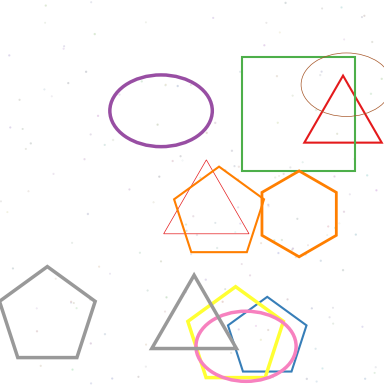[{"shape": "triangle", "thickness": 0.5, "radius": 0.64, "center": [0.536, 0.457]}, {"shape": "triangle", "thickness": 1.5, "radius": 0.58, "center": [0.891, 0.688]}, {"shape": "pentagon", "thickness": 1.5, "radius": 0.54, "center": [0.694, 0.122]}, {"shape": "square", "thickness": 1.5, "radius": 0.74, "center": [0.775, 0.704]}, {"shape": "oval", "thickness": 2.5, "radius": 0.67, "center": [0.418, 0.712]}, {"shape": "hexagon", "thickness": 2, "radius": 0.56, "center": [0.777, 0.444]}, {"shape": "pentagon", "thickness": 1.5, "radius": 0.61, "center": [0.569, 0.444]}, {"shape": "pentagon", "thickness": 2.5, "radius": 0.65, "center": [0.612, 0.125]}, {"shape": "oval", "thickness": 0.5, "radius": 0.59, "center": [0.9, 0.78]}, {"shape": "oval", "thickness": 2.5, "radius": 0.65, "center": [0.639, 0.101]}, {"shape": "triangle", "thickness": 2.5, "radius": 0.63, "center": [0.504, 0.158]}, {"shape": "pentagon", "thickness": 2.5, "radius": 0.65, "center": [0.123, 0.177]}]